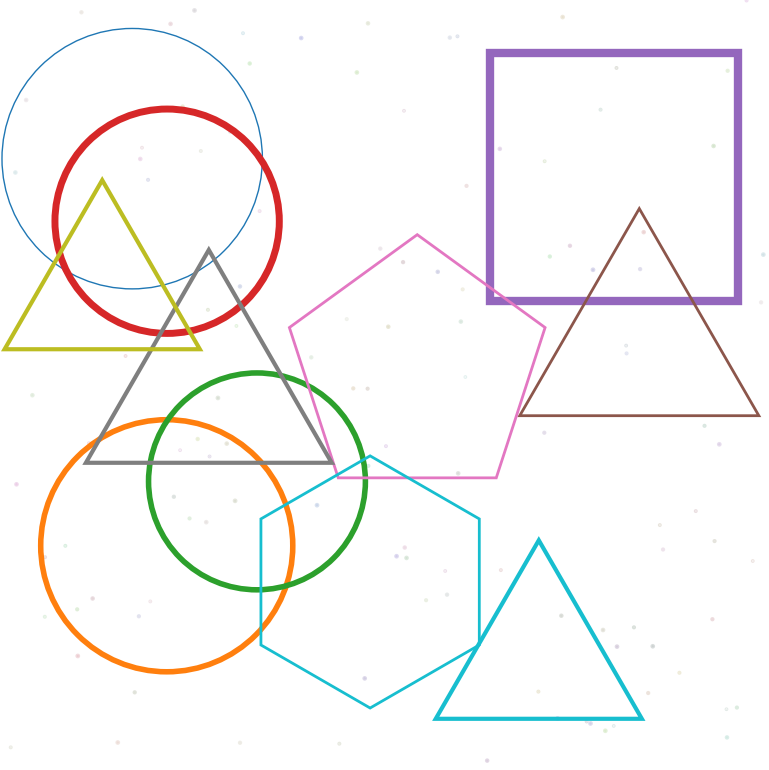[{"shape": "circle", "thickness": 0.5, "radius": 0.85, "center": [0.172, 0.794]}, {"shape": "circle", "thickness": 2, "radius": 0.82, "center": [0.217, 0.291]}, {"shape": "circle", "thickness": 2, "radius": 0.7, "center": [0.334, 0.375]}, {"shape": "circle", "thickness": 2.5, "radius": 0.73, "center": [0.217, 0.713]}, {"shape": "square", "thickness": 3, "radius": 0.81, "center": [0.797, 0.77]}, {"shape": "triangle", "thickness": 1, "radius": 0.9, "center": [0.83, 0.55]}, {"shape": "pentagon", "thickness": 1, "radius": 0.87, "center": [0.542, 0.521]}, {"shape": "triangle", "thickness": 1.5, "radius": 0.92, "center": [0.271, 0.491]}, {"shape": "triangle", "thickness": 1.5, "radius": 0.73, "center": [0.133, 0.62]}, {"shape": "triangle", "thickness": 1.5, "radius": 0.77, "center": [0.7, 0.144]}, {"shape": "hexagon", "thickness": 1, "radius": 0.82, "center": [0.481, 0.244]}]